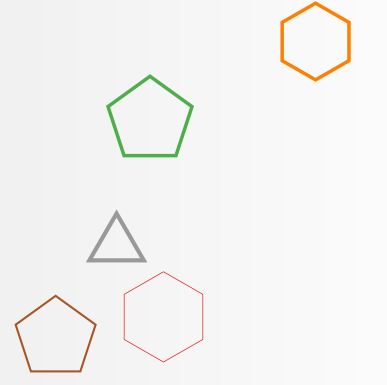[{"shape": "hexagon", "thickness": 0.5, "radius": 0.59, "center": [0.422, 0.177]}, {"shape": "pentagon", "thickness": 2.5, "radius": 0.57, "center": [0.387, 0.688]}, {"shape": "hexagon", "thickness": 2.5, "radius": 0.5, "center": [0.814, 0.892]}, {"shape": "pentagon", "thickness": 1.5, "radius": 0.54, "center": [0.144, 0.123]}, {"shape": "triangle", "thickness": 3, "radius": 0.41, "center": [0.301, 0.364]}]